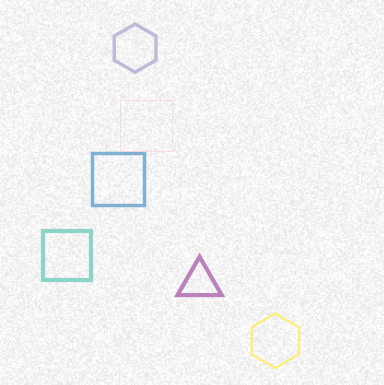[{"shape": "square", "thickness": 3, "radius": 0.32, "center": [0.174, 0.336]}, {"shape": "hexagon", "thickness": 2.5, "radius": 0.31, "center": [0.351, 0.875]}, {"shape": "square", "thickness": 2.5, "radius": 0.34, "center": [0.306, 0.535]}, {"shape": "square", "thickness": 0.5, "radius": 0.34, "center": [0.379, 0.674]}, {"shape": "triangle", "thickness": 3, "radius": 0.33, "center": [0.518, 0.267]}, {"shape": "hexagon", "thickness": 1.5, "radius": 0.35, "center": [0.715, 0.115]}]